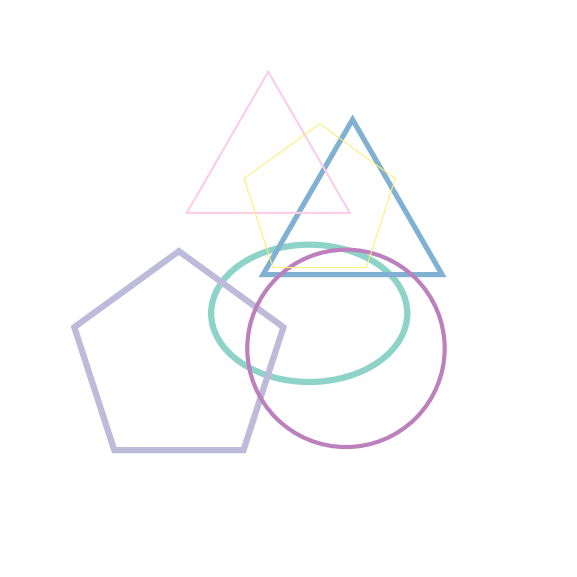[{"shape": "oval", "thickness": 3, "radius": 0.85, "center": [0.535, 0.457]}, {"shape": "pentagon", "thickness": 3, "radius": 0.95, "center": [0.31, 0.374]}, {"shape": "triangle", "thickness": 2.5, "radius": 0.89, "center": [0.61, 0.613]}, {"shape": "triangle", "thickness": 1, "radius": 0.81, "center": [0.465, 0.712]}, {"shape": "circle", "thickness": 2, "radius": 0.85, "center": [0.599, 0.396]}, {"shape": "pentagon", "thickness": 0.5, "radius": 0.69, "center": [0.554, 0.647]}]